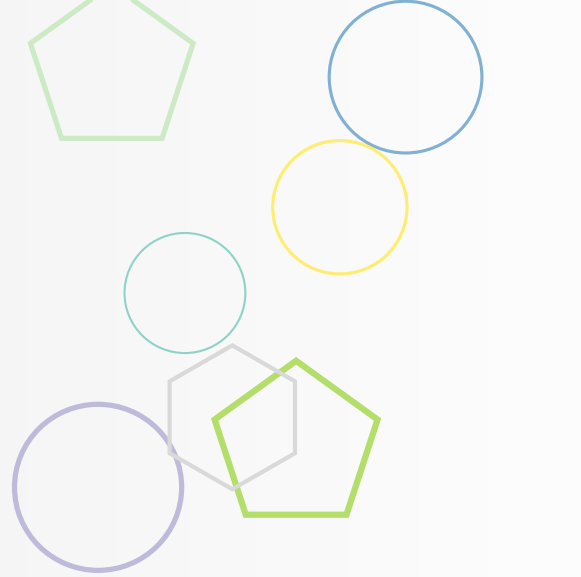[{"shape": "circle", "thickness": 1, "radius": 0.52, "center": [0.318, 0.492]}, {"shape": "circle", "thickness": 2.5, "radius": 0.72, "center": [0.169, 0.155]}, {"shape": "circle", "thickness": 1.5, "radius": 0.66, "center": [0.698, 0.866]}, {"shape": "pentagon", "thickness": 3, "radius": 0.74, "center": [0.509, 0.227]}, {"shape": "hexagon", "thickness": 2, "radius": 0.62, "center": [0.4, 0.277]}, {"shape": "pentagon", "thickness": 2.5, "radius": 0.74, "center": [0.192, 0.879]}, {"shape": "circle", "thickness": 1.5, "radius": 0.58, "center": [0.585, 0.64]}]